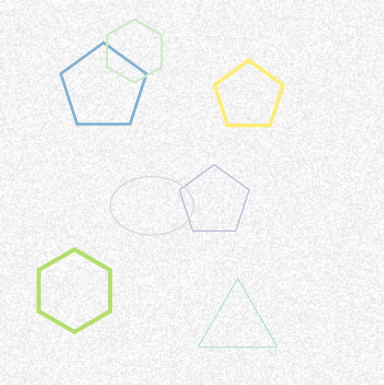[{"shape": "triangle", "thickness": 0.5, "radius": 0.59, "center": [0.618, 0.158]}, {"shape": "pentagon", "thickness": 1, "radius": 0.48, "center": [0.557, 0.477]}, {"shape": "pentagon", "thickness": 2, "radius": 0.58, "center": [0.269, 0.772]}, {"shape": "hexagon", "thickness": 3, "radius": 0.54, "center": [0.193, 0.245]}, {"shape": "oval", "thickness": 1, "radius": 0.54, "center": [0.395, 0.465]}, {"shape": "hexagon", "thickness": 1.5, "radius": 0.41, "center": [0.349, 0.867]}, {"shape": "pentagon", "thickness": 2.5, "radius": 0.47, "center": [0.646, 0.75]}]